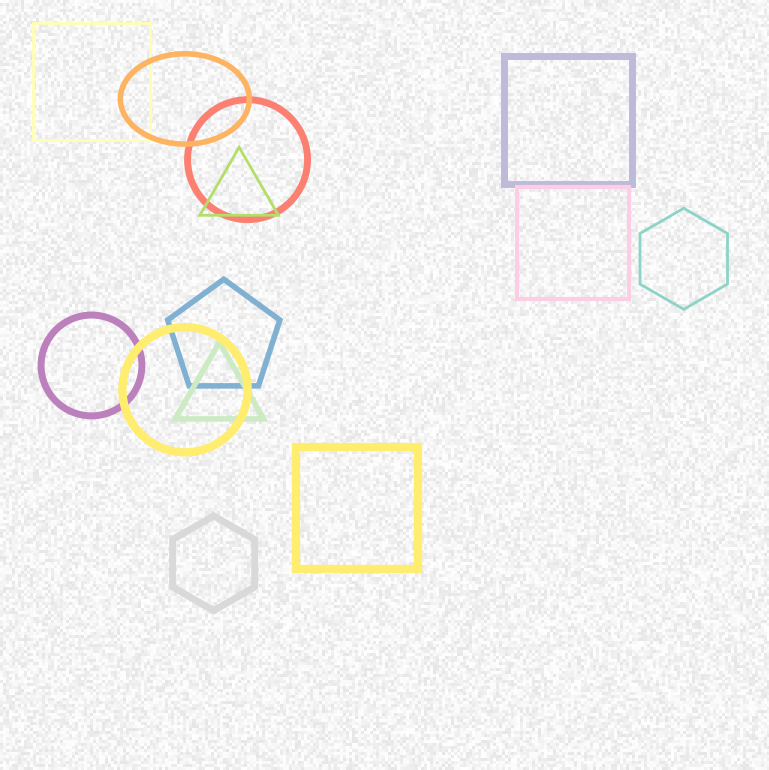[{"shape": "hexagon", "thickness": 1, "radius": 0.33, "center": [0.888, 0.664]}, {"shape": "square", "thickness": 1, "radius": 0.38, "center": [0.119, 0.894]}, {"shape": "square", "thickness": 2.5, "radius": 0.42, "center": [0.738, 0.845]}, {"shape": "circle", "thickness": 2.5, "radius": 0.39, "center": [0.322, 0.793]}, {"shape": "pentagon", "thickness": 2, "radius": 0.38, "center": [0.291, 0.561]}, {"shape": "oval", "thickness": 2, "radius": 0.42, "center": [0.24, 0.872]}, {"shape": "triangle", "thickness": 1, "radius": 0.29, "center": [0.311, 0.75]}, {"shape": "square", "thickness": 1.5, "radius": 0.36, "center": [0.744, 0.685]}, {"shape": "hexagon", "thickness": 2.5, "radius": 0.31, "center": [0.277, 0.268]}, {"shape": "circle", "thickness": 2.5, "radius": 0.33, "center": [0.119, 0.525]}, {"shape": "triangle", "thickness": 2, "radius": 0.33, "center": [0.285, 0.489]}, {"shape": "circle", "thickness": 3, "radius": 0.41, "center": [0.24, 0.494]}, {"shape": "square", "thickness": 3, "radius": 0.39, "center": [0.464, 0.34]}]